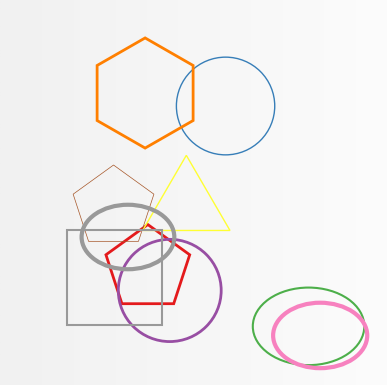[{"shape": "pentagon", "thickness": 2, "radius": 0.57, "center": [0.381, 0.303]}, {"shape": "circle", "thickness": 1, "radius": 0.63, "center": [0.582, 0.725]}, {"shape": "oval", "thickness": 1.5, "radius": 0.72, "center": [0.796, 0.152]}, {"shape": "circle", "thickness": 2, "radius": 0.66, "center": [0.438, 0.246]}, {"shape": "hexagon", "thickness": 2, "radius": 0.72, "center": [0.374, 0.758]}, {"shape": "triangle", "thickness": 1, "radius": 0.65, "center": [0.481, 0.466]}, {"shape": "pentagon", "thickness": 0.5, "radius": 0.55, "center": [0.293, 0.462]}, {"shape": "oval", "thickness": 3, "radius": 0.61, "center": [0.826, 0.129]}, {"shape": "oval", "thickness": 3, "radius": 0.6, "center": [0.33, 0.384]}, {"shape": "square", "thickness": 1.5, "radius": 0.61, "center": [0.294, 0.279]}]